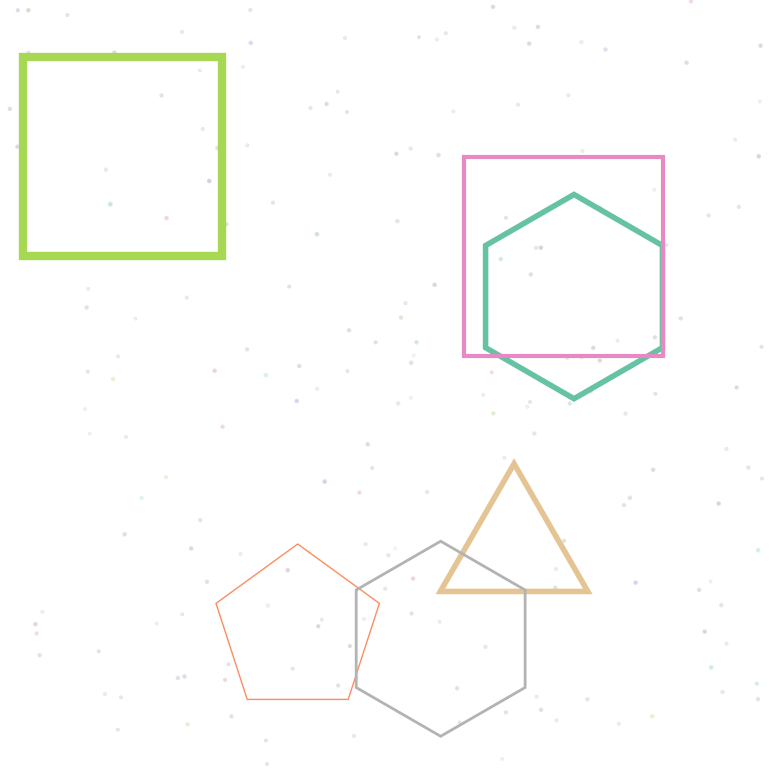[{"shape": "hexagon", "thickness": 2, "radius": 0.66, "center": [0.745, 0.615]}, {"shape": "pentagon", "thickness": 0.5, "radius": 0.56, "center": [0.387, 0.182]}, {"shape": "square", "thickness": 1.5, "radius": 0.64, "center": [0.731, 0.667]}, {"shape": "square", "thickness": 3, "radius": 0.65, "center": [0.159, 0.797]}, {"shape": "triangle", "thickness": 2, "radius": 0.55, "center": [0.668, 0.287]}, {"shape": "hexagon", "thickness": 1, "radius": 0.63, "center": [0.572, 0.17]}]